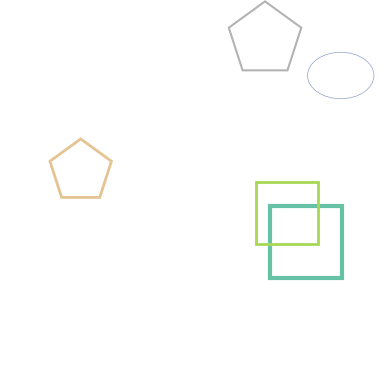[{"shape": "square", "thickness": 3, "radius": 0.46, "center": [0.794, 0.371]}, {"shape": "oval", "thickness": 0.5, "radius": 0.43, "center": [0.885, 0.804]}, {"shape": "square", "thickness": 2, "radius": 0.4, "center": [0.745, 0.446]}, {"shape": "pentagon", "thickness": 2, "radius": 0.42, "center": [0.21, 0.555]}, {"shape": "pentagon", "thickness": 1.5, "radius": 0.5, "center": [0.688, 0.897]}]